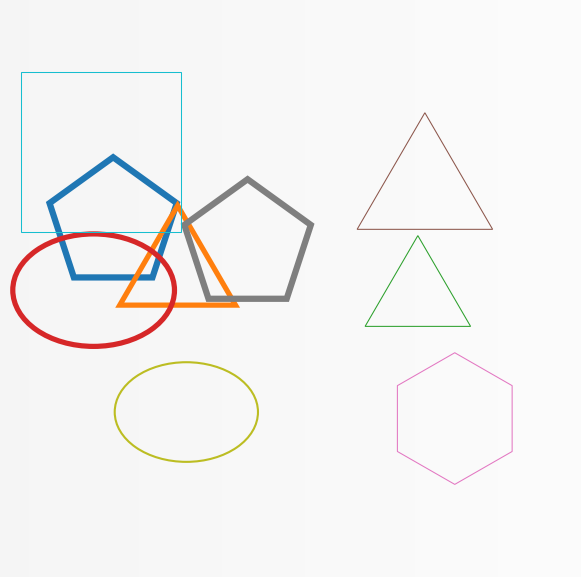[{"shape": "pentagon", "thickness": 3, "radius": 0.58, "center": [0.195, 0.612]}, {"shape": "triangle", "thickness": 2.5, "radius": 0.57, "center": [0.306, 0.528]}, {"shape": "triangle", "thickness": 0.5, "radius": 0.52, "center": [0.719, 0.486]}, {"shape": "oval", "thickness": 2.5, "radius": 0.7, "center": [0.161, 0.497]}, {"shape": "triangle", "thickness": 0.5, "radius": 0.67, "center": [0.731, 0.669]}, {"shape": "hexagon", "thickness": 0.5, "radius": 0.57, "center": [0.782, 0.274]}, {"shape": "pentagon", "thickness": 3, "radius": 0.57, "center": [0.426, 0.574]}, {"shape": "oval", "thickness": 1, "radius": 0.62, "center": [0.321, 0.286]}, {"shape": "square", "thickness": 0.5, "radius": 0.69, "center": [0.174, 0.736]}]